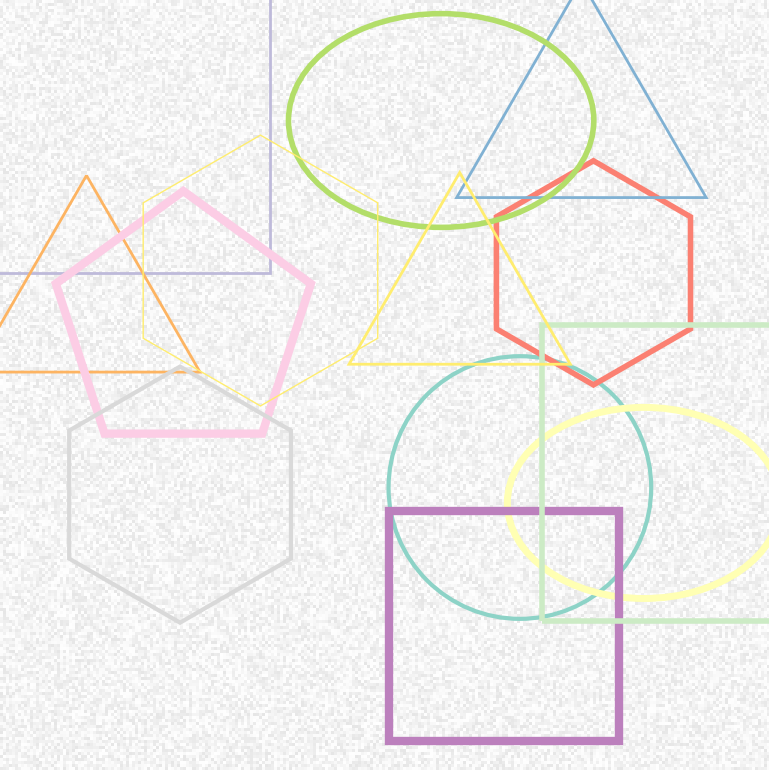[{"shape": "circle", "thickness": 1.5, "radius": 0.85, "center": [0.675, 0.367]}, {"shape": "oval", "thickness": 2.5, "radius": 0.89, "center": [0.836, 0.347]}, {"shape": "square", "thickness": 1, "radius": 0.92, "center": [0.167, 0.829]}, {"shape": "hexagon", "thickness": 2, "radius": 0.73, "center": [0.771, 0.646]}, {"shape": "triangle", "thickness": 1, "radius": 0.94, "center": [0.755, 0.837]}, {"shape": "triangle", "thickness": 1, "radius": 0.85, "center": [0.112, 0.602]}, {"shape": "oval", "thickness": 2, "radius": 0.99, "center": [0.573, 0.844]}, {"shape": "pentagon", "thickness": 3, "radius": 0.87, "center": [0.238, 0.578]}, {"shape": "hexagon", "thickness": 1.5, "radius": 0.83, "center": [0.234, 0.358]}, {"shape": "square", "thickness": 3, "radius": 0.75, "center": [0.655, 0.188]}, {"shape": "square", "thickness": 2, "radius": 0.96, "center": [0.896, 0.385]}, {"shape": "hexagon", "thickness": 0.5, "radius": 0.88, "center": [0.338, 0.649]}, {"shape": "triangle", "thickness": 1, "radius": 0.83, "center": [0.597, 0.61]}]